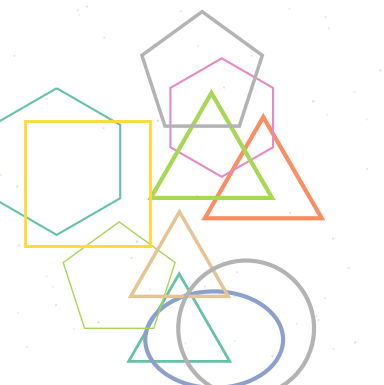[{"shape": "hexagon", "thickness": 1.5, "radius": 0.95, "center": [0.147, 0.58]}, {"shape": "triangle", "thickness": 2, "radius": 0.76, "center": [0.465, 0.137]}, {"shape": "triangle", "thickness": 3, "radius": 0.88, "center": [0.684, 0.521]}, {"shape": "oval", "thickness": 3, "radius": 0.89, "center": [0.556, 0.118]}, {"shape": "hexagon", "thickness": 1.5, "radius": 0.77, "center": [0.576, 0.695]}, {"shape": "pentagon", "thickness": 1, "radius": 0.76, "center": [0.31, 0.271]}, {"shape": "triangle", "thickness": 3, "radius": 0.91, "center": [0.549, 0.577]}, {"shape": "square", "thickness": 2, "radius": 0.81, "center": [0.227, 0.522]}, {"shape": "triangle", "thickness": 2.5, "radius": 0.73, "center": [0.466, 0.303]}, {"shape": "circle", "thickness": 3, "radius": 0.88, "center": [0.639, 0.147]}, {"shape": "pentagon", "thickness": 2.5, "radius": 0.82, "center": [0.525, 0.805]}]